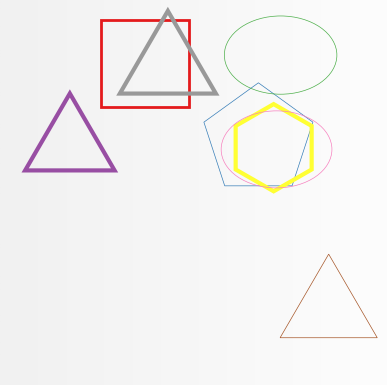[{"shape": "square", "thickness": 2, "radius": 0.57, "center": [0.373, 0.836]}, {"shape": "pentagon", "thickness": 0.5, "radius": 0.74, "center": [0.667, 0.637]}, {"shape": "oval", "thickness": 0.5, "radius": 0.73, "center": [0.724, 0.857]}, {"shape": "triangle", "thickness": 3, "radius": 0.67, "center": [0.18, 0.624]}, {"shape": "hexagon", "thickness": 3, "radius": 0.57, "center": [0.706, 0.616]}, {"shape": "triangle", "thickness": 0.5, "radius": 0.72, "center": [0.848, 0.195]}, {"shape": "oval", "thickness": 0.5, "radius": 0.71, "center": [0.714, 0.612]}, {"shape": "triangle", "thickness": 3, "radius": 0.72, "center": [0.433, 0.829]}]